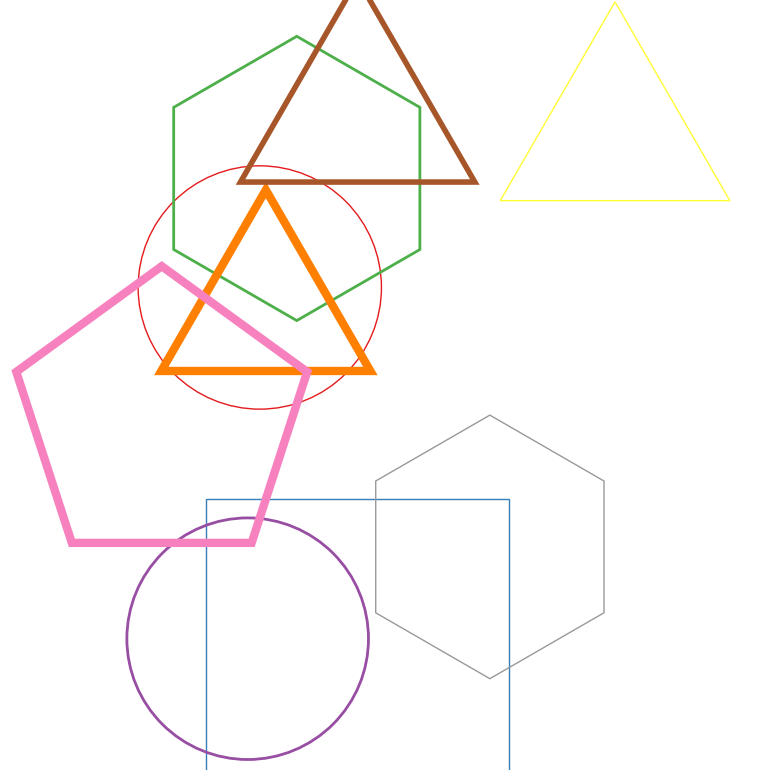[{"shape": "circle", "thickness": 0.5, "radius": 0.79, "center": [0.337, 0.627]}, {"shape": "square", "thickness": 0.5, "radius": 0.98, "center": [0.464, 0.154]}, {"shape": "hexagon", "thickness": 1, "radius": 0.92, "center": [0.385, 0.768]}, {"shape": "circle", "thickness": 1, "radius": 0.78, "center": [0.322, 0.171]}, {"shape": "triangle", "thickness": 3, "radius": 0.78, "center": [0.345, 0.597]}, {"shape": "triangle", "thickness": 0.5, "radius": 0.86, "center": [0.799, 0.825]}, {"shape": "triangle", "thickness": 2, "radius": 0.88, "center": [0.464, 0.851]}, {"shape": "pentagon", "thickness": 3, "radius": 0.99, "center": [0.21, 0.456]}, {"shape": "hexagon", "thickness": 0.5, "radius": 0.86, "center": [0.636, 0.29]}]